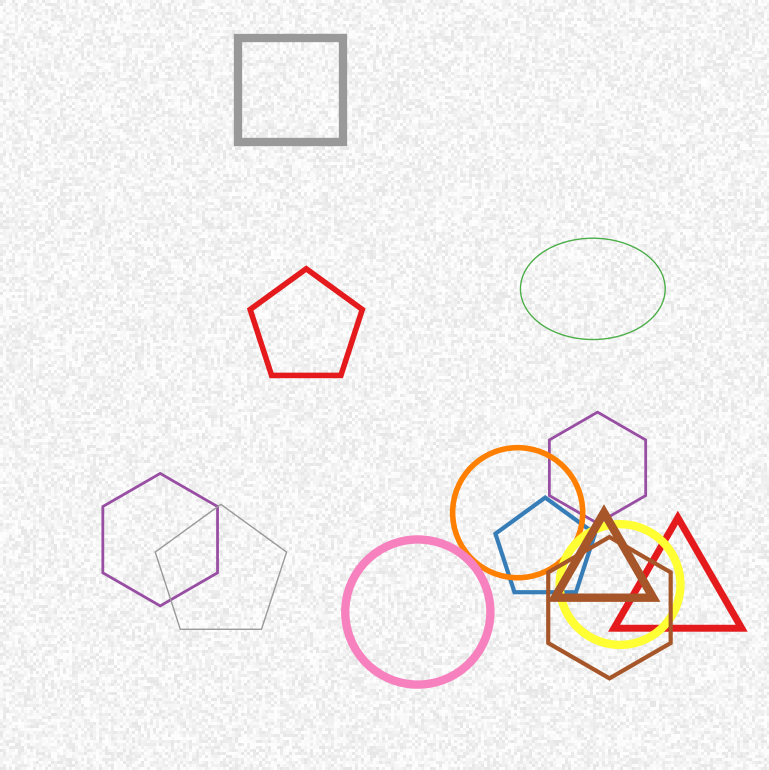[{"shape": "triangle", "thickness": 2.5, "radius": 0.48, "center": [0.88, 0.232]}, {"shape": "pentagon", "thickness": 2, "radius": 0.38, "center": [0.398, 0.574]}, {"shape": "pentagon", "thickness": 1.5, "radius": 0.34, "center": [0.708, 0.286]}, {"shape": "oval", "thickness": 0.5, "radius": 0.47, "center": [0.77, 0.625]}, {"shape": "hexagon", "thickness": 1, "radius": 0.43, "center": [0.208, 0.299]}, {"shape": "hexagon", "thickness": 1, "radius": 0.36, "center": [0.776, 0.393]}, {"shape": "circle", "thickness": 2, "radius": 0.42, "center": [0.672, 0.334]}, {"shape": "circle", "thickness": 3, "radius": 0.39, "center": [0.805, 0.241]}, {"shape": "hexagon", "thickness": 1.5, "radius": 0.46, "center": [0.792, 0.211]}, {"shape": "triangle", "thickness": 3, "radius": 0.37, "center": [0.784, 0.261]}, {"shape": "circle", "thickness": 3, "radius": 0.47, "center": [0.543, 0.205]}, {"shape": "pentagon", "thickness": 0.5, "radius": 0.45, "center": [0.287, 0.255]}, {"shape": "square", "thickness": 3, "radius": 0.34, "center": [0.377, 0.883]}]